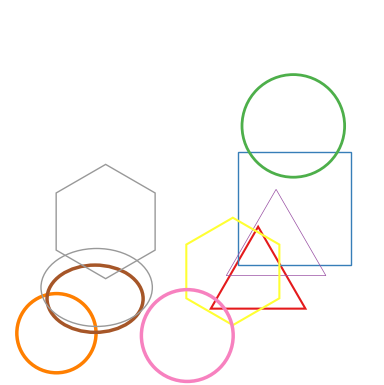[{"shape": "triangle", "thickness": 1.5, "radius": 0.71, "center": [0.67, 0.269]}, {"shape": "square", "thickness": 1, "radius": 0.73, "center": [0.765, 0.458]}, {"shape": "circle", "thickness": 2, "radius": 0.67, "center": [0.762, 0.673]}, {"shape": "triangle", "thickness": 0.5, "radius": 0.75, "center": [0.717, 0.359]}, {"shape": "circle", "thickness": 2.5, "radius": 0.51, "center": [0.147, 0.135]}, {"shape": "hexagon", "thickness": 1.5, "radius": 0.7, "center": [0.605, 0.295]}, {"shape": "oval", "thickness": 2.5, "radius": 0.62, "center": [0.247, 0.224]}, {"shape": "circle", "thickness": 2.5, "radius": 0.6, "center": [0.486, 0.128]}, {"shape": "hexagon", "thickness": 1, "radius": 0.74, "center": [0.274, 0.425]}, {"shape": "oval", "thickness": 1, "radius": 0.72, "center": [0.251, 0.253]}]